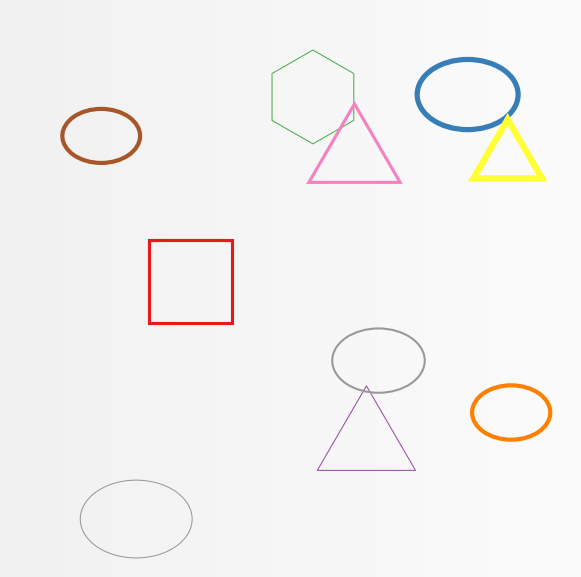[{"shape": "square", "thickness": 1.5, "radius": 0.36, "center": [0.328, 0.512]}, {"shape": "oval", "thickness": 2.5, "radius": 0.43, "center": [0.805, 0.835]}, {"shape": "hexagon", "thickness": 0.5, "radius": 0.41, "center": [0.538, 0.831]}, {"shape": "triangle", "thickness": 0.5, "radius": 0.49, "center": [0.63, 0.233]}, {"shape": "oval", "thickness": 2, "radius": 0.34, "center": [0.879, 0.285]}, {"shape": "triangle", "thickness": 3, "radius": 0.34, "center": [0.873, 0.724]}, {"shape": "oval", "thickness": 2, "radius": 0.33, "center": [0.174, 0.764]}, {"shape": "triangle", "thickness": 1.5, "radius": 0.45, "center": [0.61, 0.729]}, {"shape": "oval", "thickness": 1, "radius": 0.4, "center": [0.651, 0.375]}, {"shape": "oval", "thickness": 0.5, "radius": 0.48, "center": [0.234, 0.1]}]